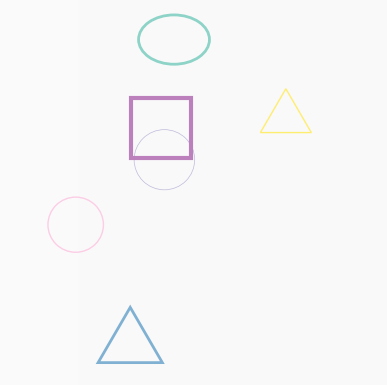[{"shape": "oval", "thickness": 2, "radius": 0.46, "center": [0.449, 0.897]}, {"shape": "circle", "thickness": 0.5, "radius": 0.39, "center": [0.424, 0.585]}, {"shape": "triangle", "thickness": 2, "radius": 0.48, "center": [0.336, 0.106]}, {"shape": "circle", "thickness": 1, "radius": 0.36, "center": [0.195, 0.416]}, {"shape": "square", "thickness": 3, "radius": 0.39, "center": [0.415, 0.668]}, {"shape": "triangle", "thickness": 1, "radius": 0.38, "center": [0.738, 0.694]}]